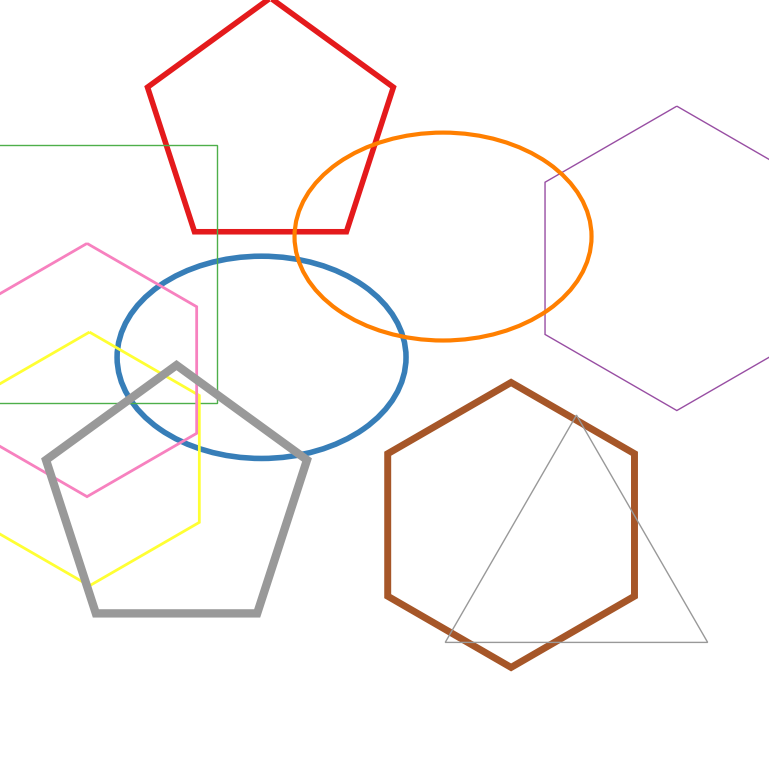[{"shape": "pentagon", "thickness": 2, "radius": 0.84, "center": [0.351, 0.835]}, {"shape": "oval", "thickness": 2, "radius": 0.94, "center": [0.34, 0.536]}, {"shape": "square", "thickness": 0.5, "radius": 0.84, "center": [0.114, 0.644]}, {"shape": "hexagon", "thickness": 0.5, "radius": 0.99, "center": [0.879, 0.664]}, {"shape": "oval", "thickness": 1.5, "radius": 0.96, "center": [0.575, 0.693]}, {"shape": "hexagon", "thickness": 1, "radius": 0.82, "center": [0.116, 0.404]}, {"shape": "hexagon", "thickness": 2.5, "radius": 0.93, "center": [0.664, 0.318]}, {"shape": "hexagon", "thickness": 1, "radius": 0.82, "center": [0.113, 0.519]}, {"shape": "triangle", "thickness": 0.5, "radius": 0.98, "center": [0.749, 0.264]}, {"shape": "pentagon", "thickness": 3, "radius": 0.89, "center": [0.229, 0.348]}]